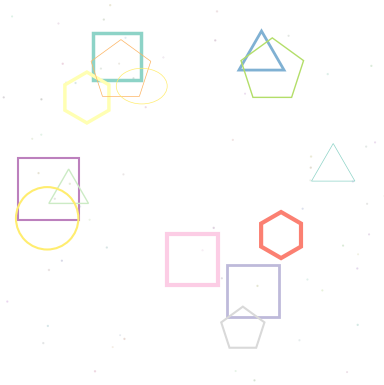[{"shape": "square", "thickness": 2.5, "radius": 0.31, "center": [0.304, 0.853]}, {"shape": "triangle", "thickness": 0.5, "radius": 0.33, "center": [0.865, 0.562]}, {"shape": "hexagon", "thickness": 2.5, "radius": 0.33, "center": [0.226, 0.747]}, {"shape": "square", "thickness": 2, "radius": 0.34, "center": [0.656, 0.244]}, {"shape": "hexagon", "thickness": 3, "radius": 0.3, "center": [0.73, 0.389]}, {"shape": "triangle", "thickness": 2, "radius": 0.34, "center": [0.679, 0.852]}, {"shape": "pentagon", "thickness": 0.5, "radius": 0.41, "center": [0.314, 0.816]}, {"shape": "pentagon", "thickness": 1, "radius": 0.43, "center": [0.707, 0.816]}, {"shape": "square", "thickness": 3, "radius": 0.33, "center": [0.5, 0.326]}, {"shape": "pentagon", "thickness": 1.5, "radius": 0.3, "center": [0.631, 0.145]}, {"shape": "square", "thickness": 1.5, "radius": 0.4, "center": [0.126, 0.509]}, {"shape": "triangle", "thickness": 1, "radius": 0.3, "center": [0.178, 0.501]}, {"shape": "circle", "thickness": 1.5, "radius": 0.41, "center": [0.123, 0.433]}, {"shape": "oval", "thickness": 0.5, "radius": 0.33, "center": [0.368, 0.776]}]